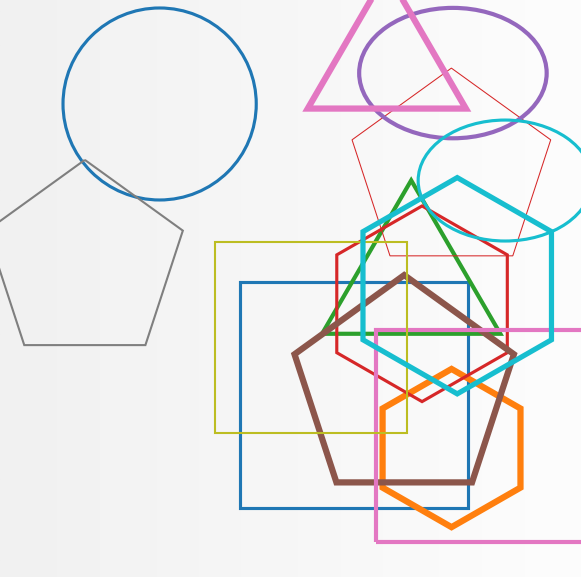[{"shape": "square", "thickness": 1.5, "radius": 0.98, "center": [0.609, 0.315]}, {"shape": "circle", "thickness": 1.5, "radius": 0.83, "center": [0.275, 0.819]}, {"shape": "hexagon", "thickness": 3, "radius": 0.68, "center": [0.777, 0.223]}, {"shape": "triangle", "thickness": 2, "radius": 0.89, "center": [0.707, 0.51]}, {"shape": "pentagon", "thickness": 0.5, "radius": 0.9, "center": [0.777, 0.701]}, {"shape": "hexagon", "thickness": 1.5, "radius": 0.85, "center": [0.726, 0.473]}, {"shape": "oval", "thickness": 2, "radius": 0.81, "center": [0.779, 0.873]}, {"shape": "pentagon", "thickness": 3, "radius": 0.99, "center": [0.695, 0.324]}, {"shape": "square", "thickness": 2, "radius": 0.91, "center": [0.829, 0.244]}, {"shape": "triangle", "thickness": 3, "radius": 0.79, "center": [0.665, 0.89]}, {"shape": "pentagon", "thickness": 1, "radius": 0.89, "center": [0.146, 0.545]}, {"shape": "square", "thickness": 1, "radius": 0.83, "center": [0.534, 0.415]}, {"shape": "oval", "thickness": 1.5, "radius": 0.75, "center": [0.869, 0.687]}, {"shape": "hexagon", "thickness": 2.5, "radius": 0.94, "center": [0.787, 0.504]}]